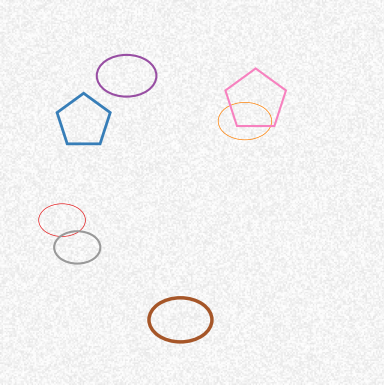[{"shape": "oval", "thickness": 0.5, "radius": 0.3, "center": [0.161, 0.428]}, {"shape": "pentagon", "thickness": 2, "radius": 0.36, "center": [0.217, 0.685]}, {"shape": "oval", "thickness": 1.5, "radius": 0.39, "center": [0.329, 0.803]}, {"shape": "oval", "thickness": 0.5, "radius": 0.35, "center": [0.636, 0.685]}, {"shape": "oval", "thickness": 2.5, "radius": 0.41, "center": [0.469, 0.169]}, {"shape": "pentagon", "thickness": 1.5, "radius": 0.41, "center": [0.664, 0.74]}, {"shape": "oval", "thickness": 1.5, "radius": 0.3, "center": [0.201, 0.357]}]